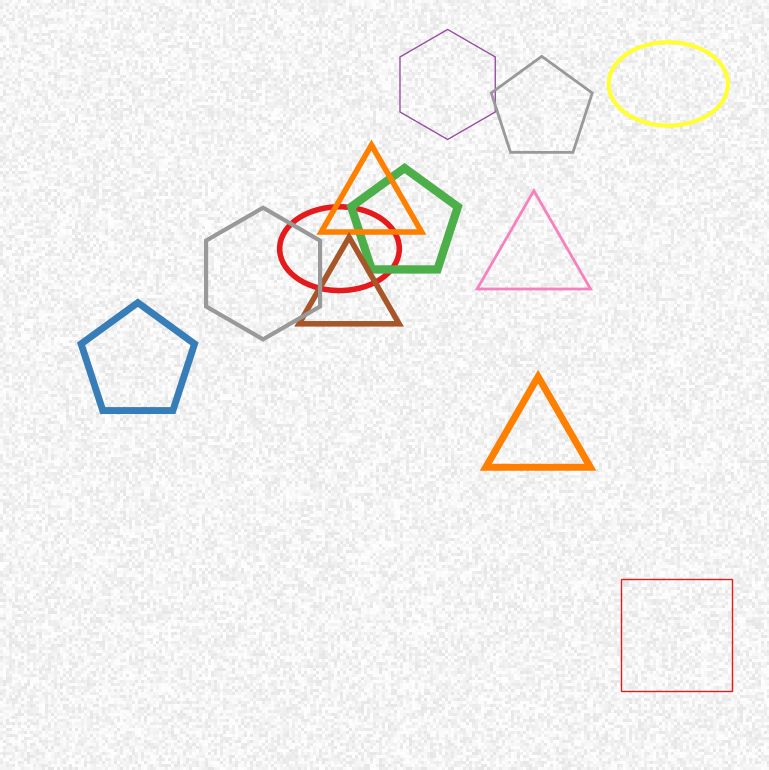[{"shape": "square", "thickness": 0.5, "radius": 0.36, "center": [0.879, 0.175]}, {"shape": "oval", "thickness": 2, "radius": 0.39, "center": [0.441, 0.677]}, {"shape": "pentagon", "thickness": 2.5, "radius": 0.39, "center": [0.179, 0.529]}, {"shape": "pentagon", "thickness": 3, "radius": 0.36, "center": [0.525, 0.709]}, {"shape": "hexagon", "thickness": 0.5, "radius": 0.36, "center": [0.581, 0.89]}, {"shape": "triangle", "thickness": 2.5, "radius": 0.39, "center": [0.699, 0.432]}, {"shape": "triangle", "thickness": 2, "radius": 0.38, "center": [0.482, 0.736]}, {"shape": "oval", "thickness": 1.5, "radius": 0.39, "center": [0.868, 0.891]}, {"shape": "triangle", "thickness": 2, "radius": 0.38, "center": [0.453, 0.617]}, {"shape": "triangle", "thickness": 1, "radius": 0.43, "center": [0.693, 0.667]}, {"shape": "pentagon", "thickness": 1, "radius": 0.34, "center": [0.704, 0.858]}, {"shape": "hexagon", "thickness": 1.5, "radius": 0.43, "center": [0.342, 0.645]}]